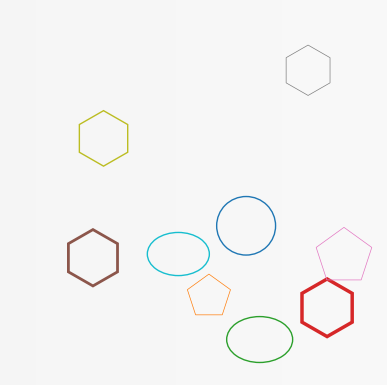[{"shape": "circle", "thickness": 1, "radius": 0.38, "center": [0.635, 0.414]}, {"shape": "pentagon", "thickness": 0.5, "radius": 0.29, "center": [0.539, 0.23]}, {"shape": "oval", "thickness": 1, "radius": 0.43, "center": [0.67, 0.118]}, {"shape": "hexagon", "thickness": 2.5, "radius": 0.37, "center": [0.844, 0.201]}, {"shape": "hexagon", "thickness": 2, "radius": 0.37, "center": [0.24, 0.33]}, {"shape": "pentagon", "thickness": 0.5, "radius": 0.38, "center": [0.888, 0.334]}, {"shape": "hexagon", "thickness": 0.5, "radius": 0.33, "center": [0.795, 0.817]}, {"shape": "hexagon", "thickness": 1, "radius": 0.36, "center": [0.267, 0.641]}, {"shape": "oval", "thickness": 1, "radius": 0.4, "center": [0.46, 0.34]}]